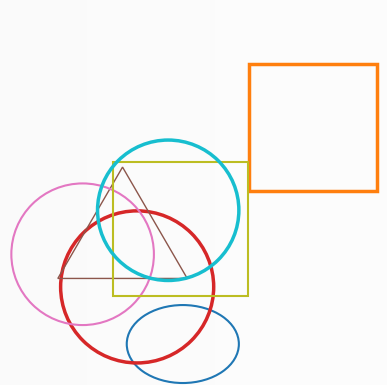[{"shape": "oval", "thickness": 1.5, "radius": 0.72, "center": [0.472, 0.106]}, {"shape": "square", "thickness": 2.5, "radius": 0.82, "center": [0.807, 0.669]}, {"shape": "circle", "thickness": 2.5, "radius": 0.99, "center": [0.354, 0.255]}, {"shape": "triangle", "thickness": 1, "radius": 0.96, "center": [0.316, 0.373]}, {"shape": "circle", "thickness": 1.5, "radius": 0.92, "center": [0.213, 0.34]}, {"shape": "square", "thickness": 1.5, "radius": 0.87, "center": [0.466, 0.404]}, {"shape": "circle", "thickness": 2.5, "radius": 0.91, "center": [0.434, 0.454]}]